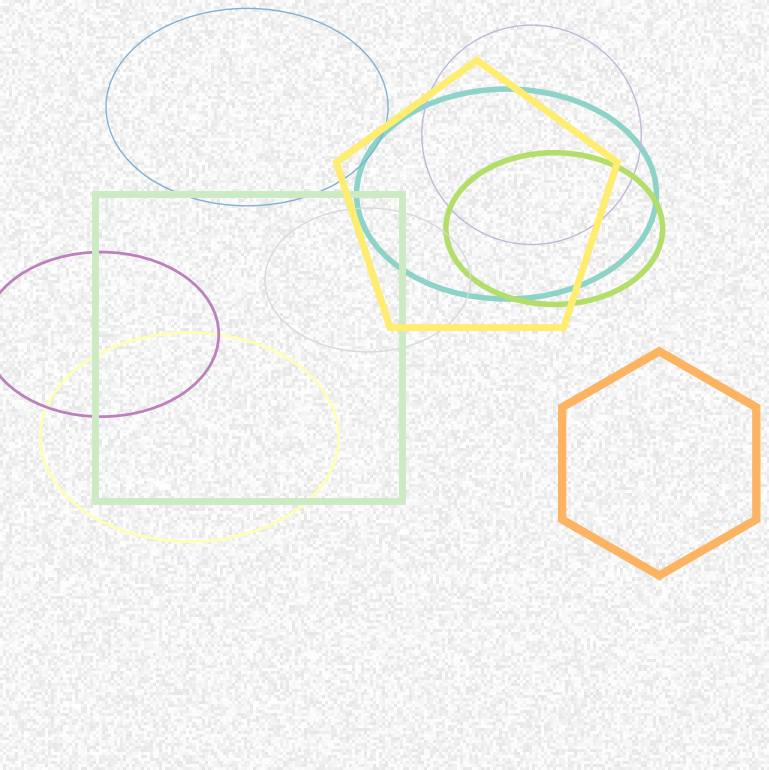[{"shape": "oval", "thickness": 2, "radius": 0.97, "center": [0.658, 0.748]}, {"shape": "oval", "thickness": 1, "radius": 0.97, "center": [0.246, 0.432]}, {"shape": "circle", "thickness": 0.5, "radius": 0.71, "center": [0.69, 0.825]}, {"shape": "oval", "thickness": 0.5, "radius": 0.92, "center": [0.321, 0.861]}, {"shape": "hexagon", "thickness": 3, "radius": 0.73, "center": [0.856, 0.398]}, {"shape": "oval", "thickness": 2, "radius": 0.7, "center": [0.72, 0.703]}, {"shape": "oval", "thickness": 0.5, "radius": 0.67, "center": [0.477, 0.636]}, {"shape": "oval", "thickness": 1, "radius": 0.76, "center": [0.131, 0.566]}, {"shape": "square", "thickness": 2.5, "radius": 1.0, "center": [0.323, 0.548]}, {"shape": "pentagon", "thickness": 2.5, "radius": 0.96, "center": [0.619, 0.73]}]